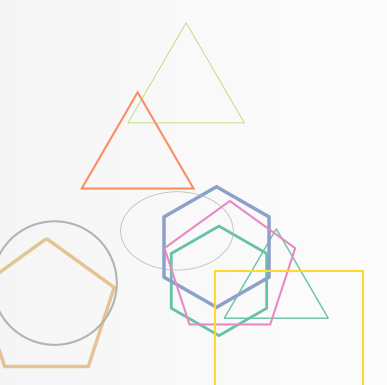[{"shape": "hexagon", "thickness": 2, "radius": 0.71, "center": [0.565, 0.27]}, {"shape": "triangle", "thickness": 1, "radius": 0.77, "center": [0.713, 0.251]}, {"shape": "triangle", "thickness": 1.5, "radius": 0.83, "center": [0.355, 0.594]}, {"shape": "hexagon", "thickness": 2.5, "radius": 0.78, "center": [0.559, 0.358]}, {"shape": "pentagon", "thickness": 1.5, "radius": 0.89, "center": [0.593, 0.301]}, {"shape": "triangle", "thickness": 0.5, "radius": 0.87, "center": [0.48, 0.767]}, {"shape": "square", "thickness": 1.5, "radius": 0.96, "center": [0.746, 0.104]}, {"shape": "pentagon", "thickness": 2.5, "radius": 0.92, "center": [0.12, 0.197]}, {"shape": "oval", "thickness": 0.5, "radius": 0.73, "center": [0.457, 0.4]}, {"shape": "circle", "thickness": 1.5, "radius": 0.8, "center": [0.141, 0.265]}]